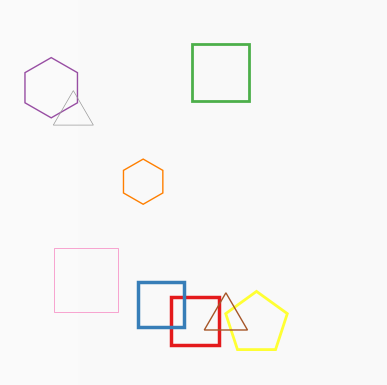[{"shape": "square", "thickness": 2.5, "radius": 0.31, "center": [0.503, 0.166]}, {"shape": "square", "thickness": 2.5, "radius": 0.3, "center": [0.416, 0.209]}, {"shape": "square", "thickness": 2, "radius": 0.37, "center": [0.57, 0.811]}, {"shape": "hexagon", "thickness": 1, "radius": 0.39, "center": [0.132, 0.772]}, {"shape": "hexagon", "thickness": 1, "radius": 0.29, "center": [0.369, 0.528]}, {"shape": "pentagon", "thickness": 2, "radius": 0.42, "center": [0.662, 0.16]}, {"shape": "triangle", "thickness": 1, "radius": 0.32, "center": [0.583, 0.175]}, {"shape": "square", "thickness": 0.5, "radius": 0.42, "center": [0.221, 0.272]}, {"shape": "triangle", "thickness": 0.5, "radius": 0.3, "center": [0.189, 0.705]}]